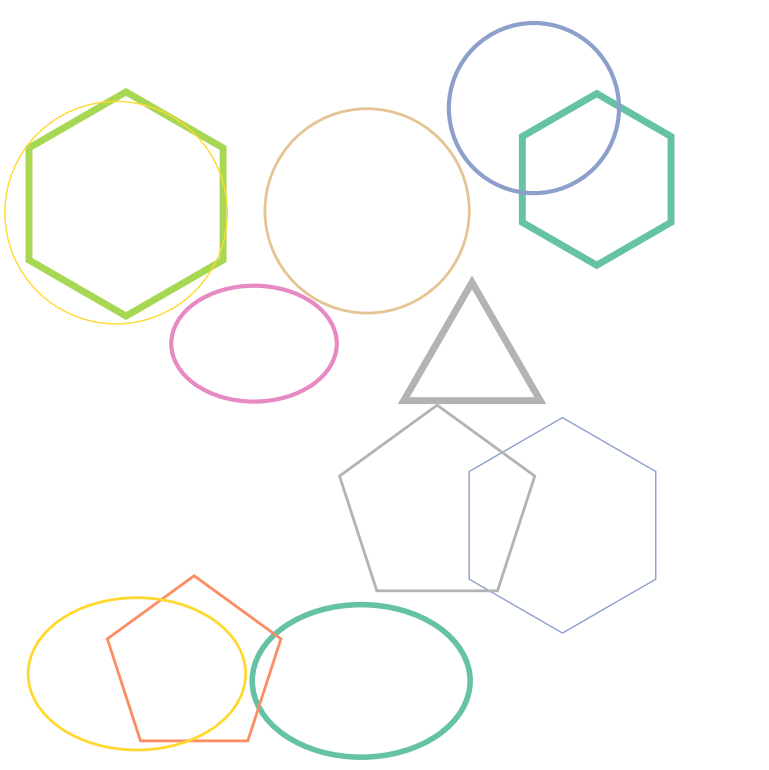[{"shape": "oval", "thickness": 2, "radius": 0.71, "center": [0.469, 0.116]}, {"shape": "hexagon", "thickness": 2.5, "radius": 0.56, "center": [0.775, 0.767]}, {"shape": "pentagon", "thickness": 1, "radius": 0.59, "center": [0.252, 0.134]}, {"shape": "circle", "thickness": 1.5, "radius": 0.55, "center": [0.693, 0.86]}, {"shape": "hexagon", "thickness": 0.5, "radius": 0.7, "center": [0.73, 0.318]}, {"shape": "oval", "thickness": 1.5, "radius": 0.54, "center": [0.33, 0.554]}, {"shape": "hexagon", "thickness": 2.5, "radius": 0.73, "center": [0.164, 0.735]}, {"shape": "circle", "thickness": 0.5, "radius": 0.72, "center": [0.151, 0.724]}, {"shape": "oval", "thickness": 1, "radius": 0.71, "center": [0.178, 0.125]}, {"shape": "circle", "thickness": 1, "radius": 0.66, "center": [0.477, 0.726]}, {"shape": "triangle", "thickness": 2.5, "radius": 0.51, "center": [0.613, 0.531]}, {"shape": "pentagon", "thickness": 1, "radius": 0.67, "center": [0.568, 0.341]}]